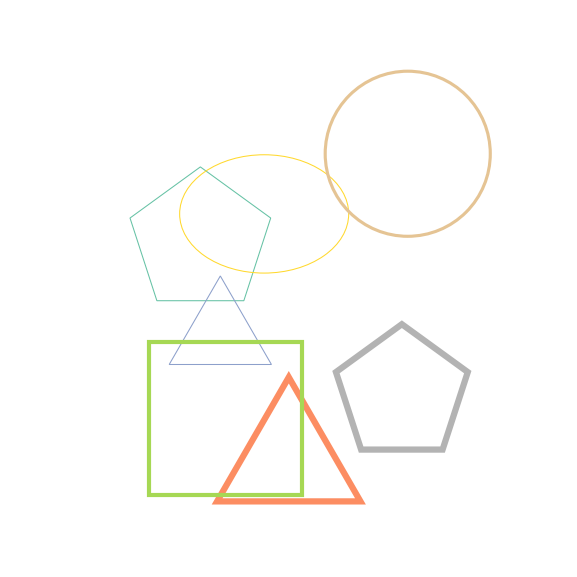[{"shape": "pentagon", "thickness": 0.5, "radius": 0.64, "center": [0.347, 0.582]}, {"shape": "triangle", "thickness": 3, "radius": 0.72, "center": [0.5, 0.203]}, {"shape": "triangle", "thickness": 0.5, "radius": 0.51, "center": [0.381, 0.419]}, {"shape": "square", "thickness": 2, "radius": 0.66, "center": [0.39, 0.275]}, {"shape": "oval", "thickness": 0.5, "radius": 0.73, "center": [0.457, 0.629]}, {"shape": "circle", "thickness": 1.5, "radius": 0.71, "center": [0.706, 0.733]}, {"shape": "pentagon", "thickness": 3, "radius": 0.6, "center": [0.696, 0.318]}]